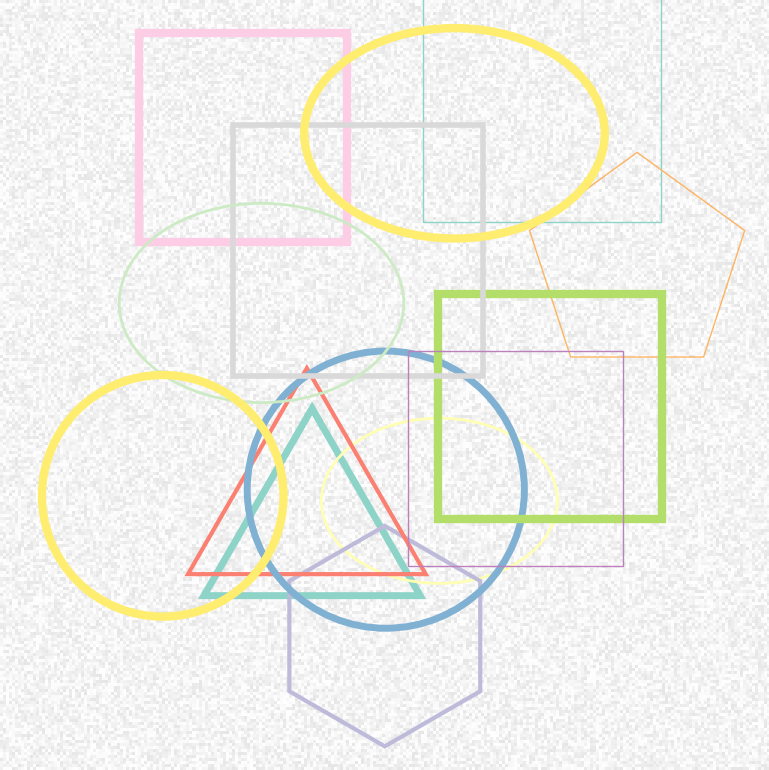[{"shape": "square", "thickness": 0.5, "radius": 0.77, "center": [0.704, 0.867]}, {"shape": "triangle", "thickness": 2.5, "radius": 0.81, "center": [0.405, 0.307]}, {"shape": "oval", "thickness": 1, "radius": 0.77, "center": [0.571, 0.35]}, {"shape": "hexagon", "thickness": 1.5, "radius": 0.72, "center": [0.5, 0.174]}, {"shape": "triangle", "thickness": 1.5, "radius": 0.89, "center": [0.399, 0.344]}, {"shape": "circle", "thickness": 2.5, "radius": 0.9, "center": [0.501, 0.364]}, {"shape": "pentagon", "thickness": 0.5, "radius": 0.73, "center": [0.827, 0.655]}, {"shape": "square", "thickness": 3, "radius": 0.73, "center": [0.714, 0.472]}, {"shape": "square", "thickness": 3, "radius": 0.68, "center": [0.316, 0.822]}, {"shape": "square", "thickness": 2, "radius": 0.81, "center": [0.465, 0.674]}, {"shape": "square", "thickness": 0.5, "radius": 0.7, "center": [0.67, 0.404]}, {"shape": "oval", "thickness": 1, "radius": 0.92, "center": [0.34, 0.607]}, {"shape": "oval", "thickness": 3, "radius": 0.98, "center": [0.59, 0.827]}, {"shape": "circle", "thickness": 3, "radius": 0.78, "center": [0.211, 0.356]}]